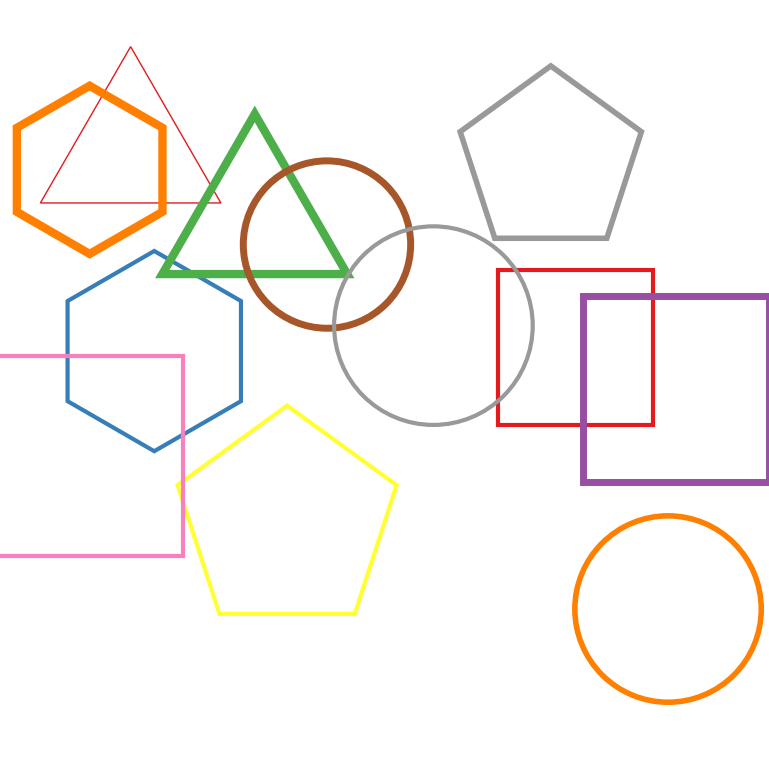[{"shape": "square", "thickness": 1.5, "radius": 0.5, "center": [0.748, 0.549]}, {"shape": "triangle", "thickness": 0.5, "radius": 0.68, "center": [0.17, 0.804]}, {"shape": "hexagon", "thickness": 1.5, "radius": 0.65, "center": [0.2, 0.544]}, {"shape": "triangle", "thickness": 3, "radius": 0.69, "center": [0.331, 0.713]}, {"shape": "square", "thickness": 2.5, "radius": 0.6, "center": [0.878, 0.495]}, {"shape": "circle", "thickness": 2, "radius": 0.61, "center": [0.868, 0.209]}, {"shape": "hexagon", "thickness": 3, "radius": 0.55, "center": [0.116, 0.779]}, {"shape": "pentagon", "thickness": 1.5, "radius": 0.75, "center": [0.373, 0.324]}, {"shape": "circle", "thickness": 2.5, "radius": 0.54, "center": [0.425, 0.682]}, {"shape": "square", "thickness": 1.5, "radius": 0.65, "center": [0.108, 0.408]}, {"shape": "pentagon", "thickness": 2, "radius": 0.62, "center": [0.715, 0.791]}, {"shape": "circle", "thickness": 1.5, "radius": 0.64, "center": [0.563, 0.577]}]